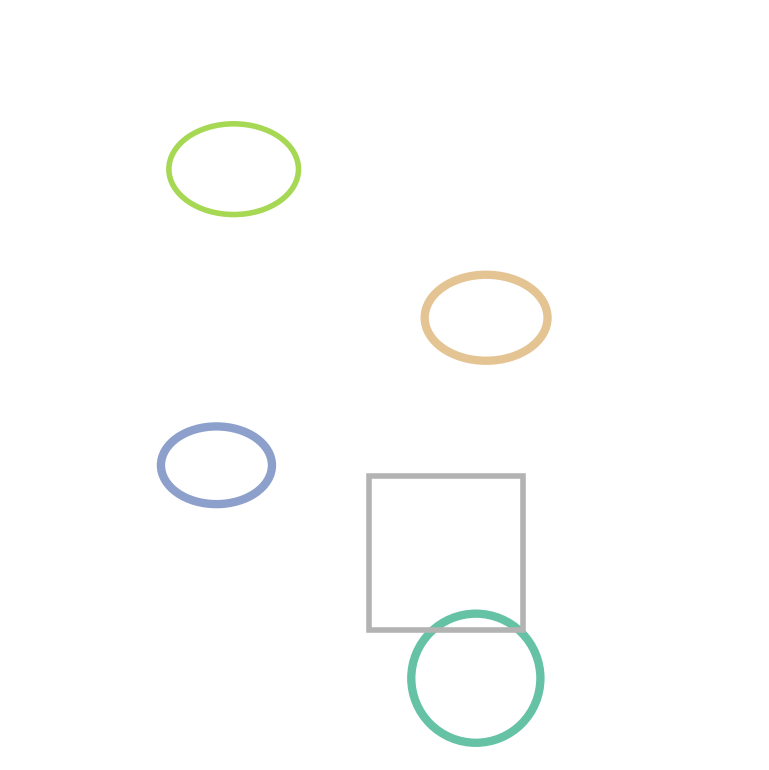[{"shape": "circle", "thickness": 3, "radius": 0.42, "center": [0.618, 0.119]}, {"shape": "oval", "thickness": 3, "radius": 0.36, "center": [0.281, 0.396]}, {"shape": "oval", "thickness": 2, "radius": 0.42, "center": [0.303, 0.78]}, {"shape": "oval", "thickness": 3, "radius": 0.4, "center": [0.631, 0.587]}, {"shape": "square", "thickness": 2, "radius": 0.5, "center": [0.579, 0.281]}]